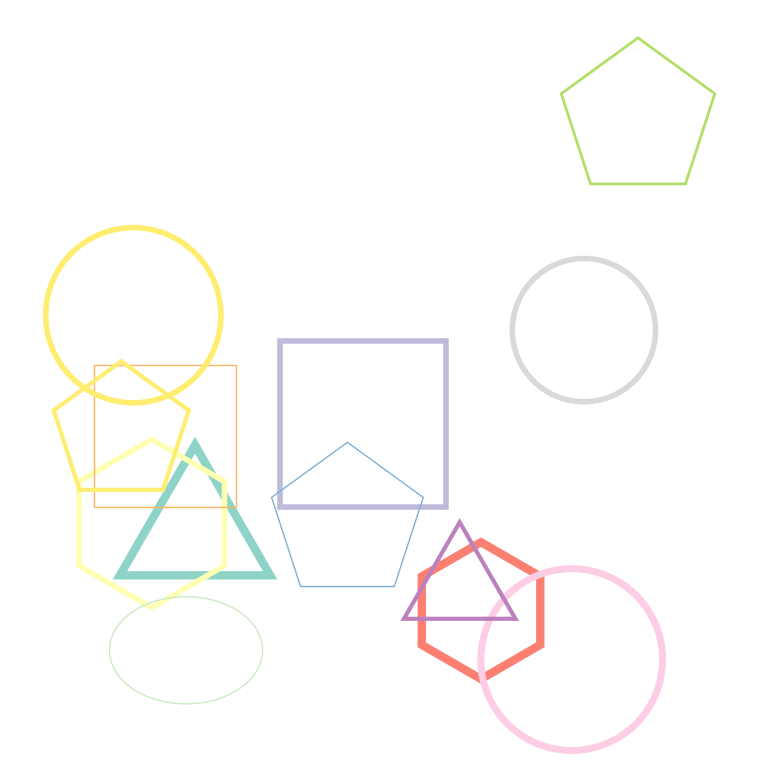[{"shape": "triangle", "thickness": 3, "radius": 0.56, "center": [0.253, 0.309]}, {"shape": "hexagon", "thickness": 2, "radius": 0.55, "center": [0.197, 0.32]}, {"shape": "square", "thickness": 2, "radius": 0.54, "center": [0.471, 0.449]}, {"shape": "hexagon", "thickness": 3, "radius": 0.44, "center": [0.625, 0.207]}, {"shape": "pentagon", "thickness": 0.5, "radius": 0.52, "center": [0.451, 0.322]}, {"shape": "square", "thickness": 0.5, "radius": 0.46, "center": [0.214, 0.434]}, {"shape": "pentagon", "thickness": 1, "radius": 0.52, "center": [0.829, 0.846]}, {"shape": "circle", "thickness": 2.5, "radius": 0.59, "center": [0.742, 0.143]}, {"shape": "circle", "thickness": 2, "radius": 0.47, "center": [0.758, 0.571]}, {"shape": "triangle", "thickness": 1.5, "radius": 0.42, "center": [0.597, 0.238]}, {"shape": "oval", "thickness": 0.5, "radius": 0.5, "center": [0.242, 0.156]}, {"shape": "circle", "thickness": 2, "radius": 0.57, "center": [0.173, 0.591]}, {"shape": "pentagon", "thickness": 1.5, "radius": 0.46, "center": [0.158, 0.439]}]